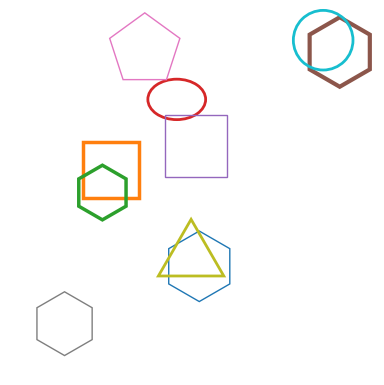[{"shape": "hexagon", "thickness": 1, "radius": 0.46, "center": [0.518, 0.308]}, {"shape": "square", "thickness": 2.5, "radius": 0.36, "center": [0.287, 0.558]}, {"shape": "hexagon", "thickness": 2.5, "radius": 0.35, "center": [0.266, 0.5]}, {"shape": "oval", "thickness": 2, "radius": 0.38, "center": [0.459, 0.742]}, {"shape": "square", "thickness": 1, "radius": 0.4, "center": [0.509, 0.621]}, {"shape": "hexagon", "thickness": 3, "radius": 0.45, "center": [0.882, 0.865]}, {"shape": "pentagon", "thickness": 1, "radius": 0.48, "center": [0.376, 0.871]}, {"shape": "hexagon", "thickness": 1, "radius": 0.41, "center": [0.168, 0.159]}, {"shape": "triangle", "thickness": 2, "radius": 0.49, "center": [0.496, 0.332]}, {"shape": "circle", "thickness": 2, "radius": 0.39, "center": [0.839, 0.896]}]